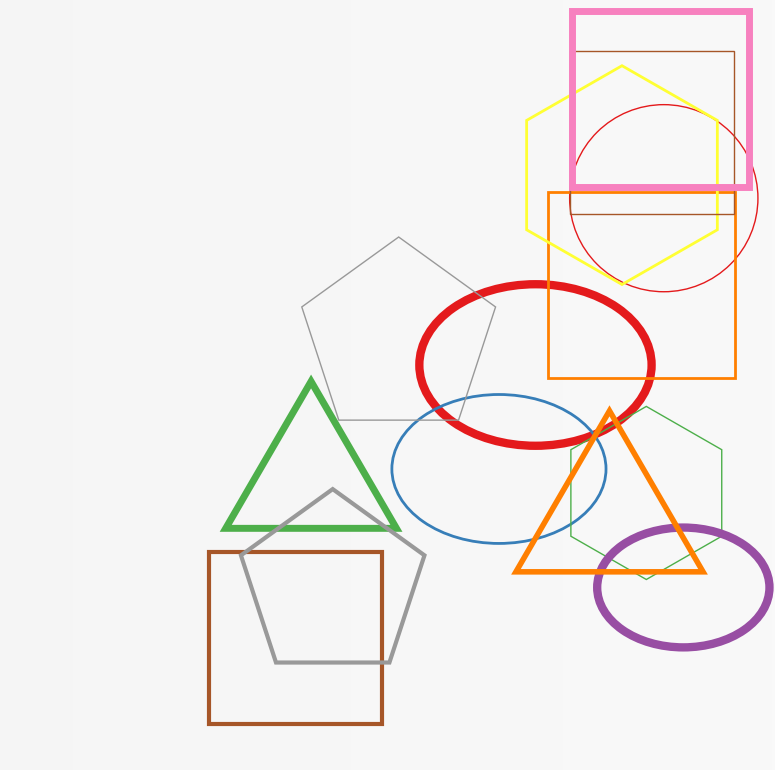[{"shape": "oval", "thickness": 3, "radius": 0.75, "center": [0.691, 0.526]}, {"shape": "circle", "thickness": 0.5, "radius": 0.61, "center": [0.856, 0.743]}, {"shape": "oval", "thickness": 1, "radius": 0.69, "center": [0.644, 0.391]}, {"shape": "hexagon", "thickness": 0.5, "radius": 0.56, "center": [0.834, 0.36]}, {"shape": "triangle", "thickness": 2.5, "radius": 0.64, "center": [0.401, 0.377]}, {"shape": "oval", "thickness": 3, "radius": 0.56, "center": [0.882, 0.237]}, {"shape": "triangle", "thickness": 2, "radius": 0.7, "center": [0.786, 0.327]}, {"shape": "square", "thickness": 1, "radius": 0.6, "center": [0.828, 0.629]}, {"shape": "hexagon", "thickness": 1, "radius": 0.71, "center": [0.803, 0.773]}, {"shape": "square", "thickness": 0.5, "radius": 0.53, "center": [0.841, 0.828]}, {"shape": "square", "thickness": 1.5, "radius": 0.56, "center": [0.381, 0.171]}, {"shape": "square", "thickness": 2.5, "radius": 0.57, "center": [0.853, 0.871]}, {"shape": "pentagon", "thickness": 1.5, "radius": 0.62, "center": [0.429, 0.24]}, {"shape": "pentagon", "thickness": 0.5, "radius": 0.66, "center": [0.514, 0.561]}]